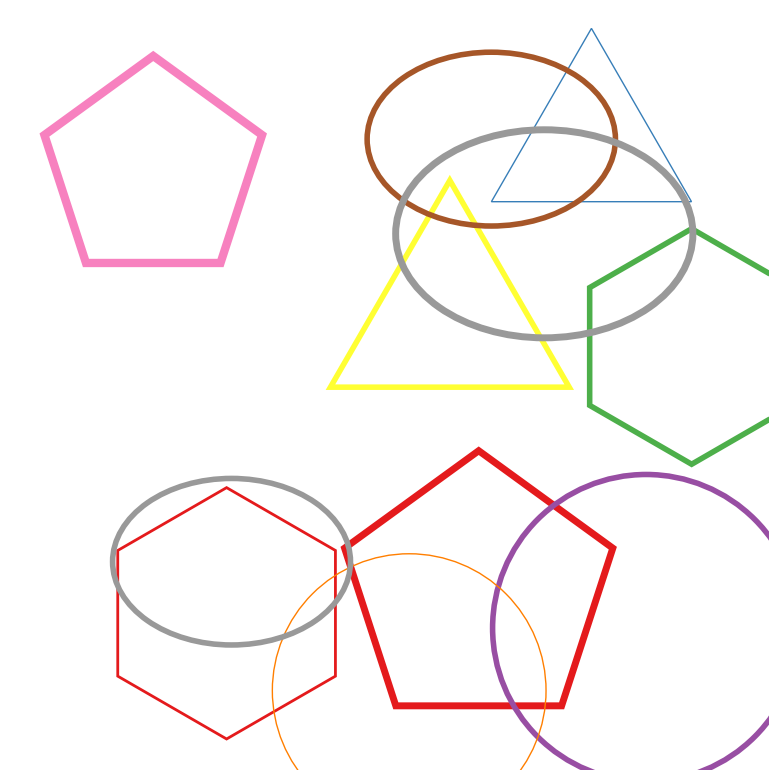[{"shape": "pentagon", "thickness": 2.5, "radius": 0.92, "center": [0.622, 0.232]}, {"shape": "hexagon", "thickness": 1, "radius": 0.82, "center": [0.294, 0.203]}, {"shape": "triangle", "thickness": 0.5, "radius": 0.75, "center": [0.768, 0.813]}, {"shape": "hexagon", "thickness": 2, "radius": 0.76, "center": [0.898, 0.55]}, {"shape": "circle", "thickness": 2, "radius": 1.0, "center": [0.839, 0.184]}, {"shape": "circle", "thickness": 0.5, "radius": 0.89, "center": [0.531, 0.103]}, {"shape": "triangle", "thickness": 2, "radius": 0.9, "center": [0.584, 0.587]}, {"shape": "oval", "thickness": 2, "radius": 0.81, "center": [0.638, 0.819]}, {"shape": "pentagon", "thickness": 3, "radius": 0.74, "center": [0.199, 0.779]}, {"shape": "oval", "thickness": 2, "radius": 0.77, "center": [0.301, 0.271]}, {"shape": "oval", "thickness": 2.5, "radius": 0.97, "center": [0.707, 0.696]}]